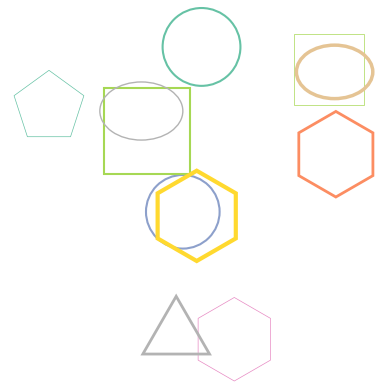[{"shape": "pentagon", "thickness": 0.5, "radius": 0.48, "center": [0.127, 0.722]}, {"shape": "circle", "thickness": 1.5, "radius": 0.51, "center": [0.523, 0.878]}, {"shape": "hexagon", "thickness": 2, "radius": 0.56, "center": [0.872, 0.599]}, {"shape": "circle", "thickness": 1.5, "radius": 0.48, "center": [0.475, 0.45]}, {"shape": "hexagon", "thickness": 0.5, "radius": 0.54, "center": [0.609, 0.119]}, {"shape": "square", "thickness": 1.5, "radius": 0.56, "center": [0.382, 0.66]}, {"shape": "square", "thickness": 0.5, "radius": 0.46, "center": [0.854, 0.819]}, {"shape": "hexagon", "thickness": 3, "radius": 0.59, "center": [0.511, 0.439]}, {"shape": "oval", "thickness": 2.5, "radius": 0.5, "center": [0.869, 0.813]}, {"shape": "oval", "thickness": 1, "radius": 0.54, "center": [0.367, 0.712]}, {"shape": "triangle", "thickness": 2, "radius": 0.5, "center": [0.458, 0.13]}]